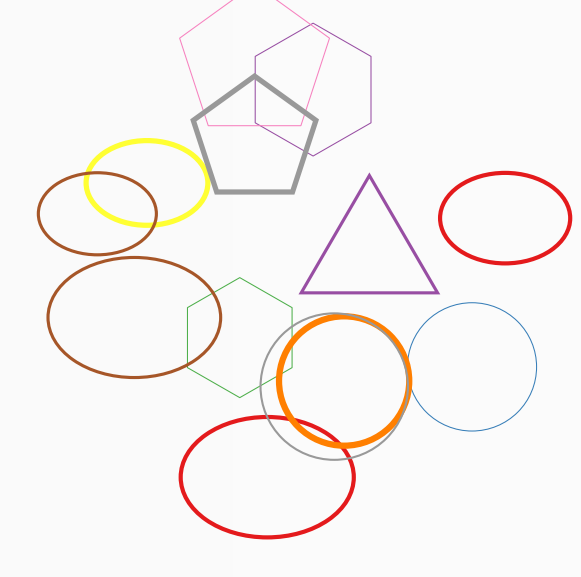[{"shape": "oval", "thickness": 2, "radius": 0.56, "center": [0.869, 0.621]}, {"shape": "oval", "thickness": 2, "radius": 0.74, "center": [0.46, 0.173]}, {"shape": "circle", "thickness": 0.5, "radius": 0.56, "center": [0.812, 0.364]}, {"shape": "hexagon", "thickness": 0.5, "radius": 0.52, "center": [0.413, 0.414]}, {"shape": "hexagon", "thickness": 0.5, "radius": 0.58, "center": [0.539, 0.844]}, {"shape": "triangle", "thickness": 1.5, "radius": 0.68, "center": [0.636, 0.56]}, {"shape": "circle", "thickness": 3, "radius": 0.56, "center": [0.592, 0.339]}, {"shape": "oval", "thickness": 2.5, "radius": 0.52, "center": [0.253, 0.682]}, {"shape": "oval", "thickness": 1.5, "radius": 0.74, "center": [0.231, 0.449]}, {"shape": "oval", "thickness": 1.5, "radius": 0.51, "center": [0.167, 0.629]}, {"shape": "pentagon", "thickness": 0.5, "radius": 0.68, "center": [0.438, 0.891]}, {"shape": "pentagon", "thickness": 2.5, "radius": 0.55, "center": [0.438, 0.756]}, {"shape": "circle", "thickness": 1, "radius": 0.63, "center": [0.575, 0.33]}]